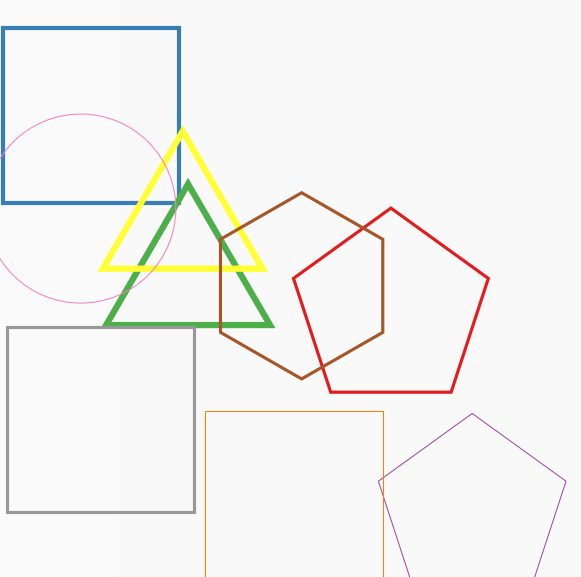[{"shape": "pentagon", "thickness": 1.5, "radius": 0.88, "center": [0.673, 0.463]}, {"shape": "square", "thickness": 2, "radius": 0.76, "center": [0.157, 0.799]}, {"shape": "triangle", "thickness": 3, "radius": 0.81, "center": [0.324, 0.518]}, {"shape": "pentagon", "thickness": 0.5, "radius": 0.85, "center": [0.812, 0.113]}, {"shape": "square", "thickness": 0.5, "radius": 0.76, "center": [0.506, 0.135]}, {"shape": "triangle", "thickness": 3, "radius": 0.79, "center": [0.314, 0.613]}, {"shape": "hexagon", "thickness": 1.5, "radius": 0.81, "center": [0.519, 0.504]}, {"shape": "circle", "thickness": 0.5, "radius": 0.82, "center": [0.139, 0.638]}, {"shape": "square", "thickness": 1.5, "radius": 0.8, "center": [0.173, 0.272]}]